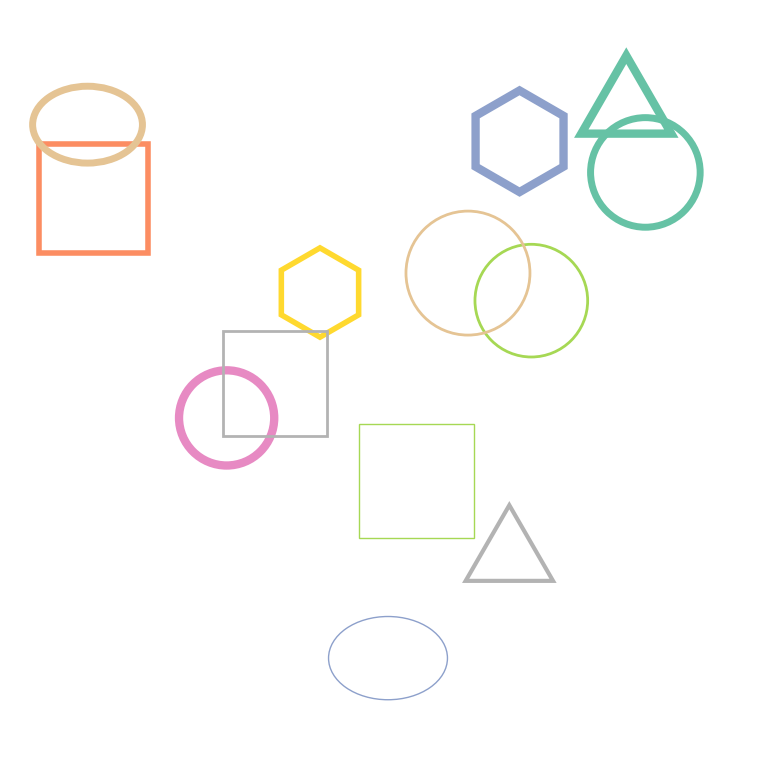[{"shape": "circle", "thickness": 2.5, "radius": 0.36, "center": [0.838, 0.776]}, {"shape": "triangle", "thickness": 3, "radius": 0.34, "center": [0.813, 0.86]}, {"shape": "square", "thickness": 2, "radius": 0.36, "center": [0.121, 0.742]}, {"shape": "oval", "thickness": 0.5, "radius": 0.39, "center": [0.504, 0.145]}, {"shape": "hexagon", "thickness": 3, "radius": 0.33, "center": [0.675, 0.817]}, {"shape": "circle", "thickness": 3, "radius": 0.31, "center": [0.294, 0.457]}, {"shape": "circle", "thickness": 1, "radius": 0.37, "center": [0.69, 0.61]}, {"shape": "square", "thickness": 0.5, "radius": 0.37, "center": [0.541, 0.375]}, {"shape": "hexagon", "thickness": 2, "radius": 0.29, "center": [0.416, 0.62]}, {"shape": "circle", "thickness": 1, "radius": 0.4, "center": [0.608, 0.645]}, {"shape": "oval", "thickness": 2.5, "radius": 0.36, "center": [0.114, 0.838]}, {"shape": "square", "thickness": 1, "radius": 0.34, "center": [0.357, 0.502]}, {"shape": "triangle", "thickness": 1.5, "radius": 0.33, "center": [0.661, 0.278]}]